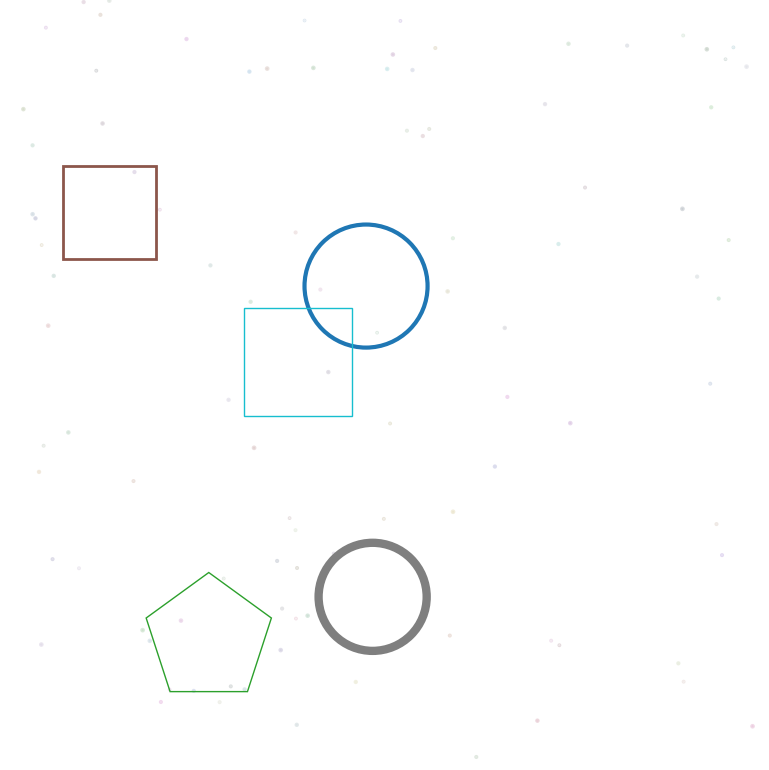[{"shape": "circle", "thickness": 1.5, "radius": 0.4, "center": [0.475, 0.628]}, {"shape": "pentagon", "thickness": 0.5, "radius": 0.43, "center": [0.271, 0.171]}, {"shape": "square", "thickness": 1, "radius": 0.3, "center": [0.142, 0.724]}, {"shape": "circle", "thickness": 3, "radius": 0.35, "center": [0.484, 0.225]}, {"shape": "square", "thickness": 0.5, "radius": 0.35, "center": [0.387, 0.529]}]